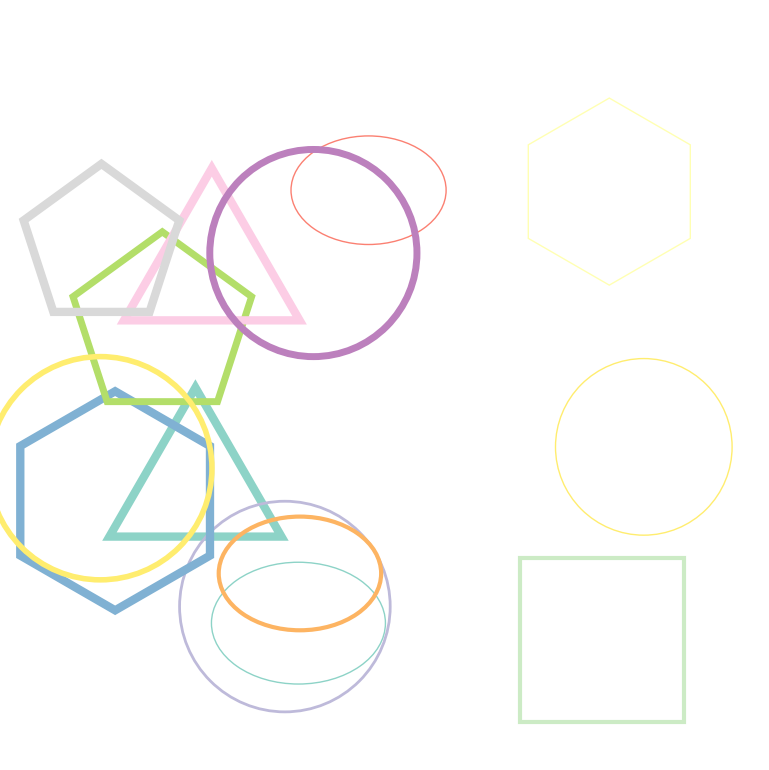[{"shape": "triangle", "thickness": 3, "radius": 0.64, "center": [0.254, 0.368]}, {"shape": "oval", "thickness": 0.5, "radius": 0.56, "center": [0.388, 0.191]}, {"shape": "hexagon", "thickness": 0.5, "radius": 0.61, "center": [0.791, 0.751]}, {"shape": "circle", "thickness": 1, "radius": 0.68, "center": [0.37, 0.212]}, {"shape": "oval", "thickness": 0.5, "radius": 0.5, "center": [0.479, 0.753]}, {"shape": "hexagon", "thickness": 3, "radius": 0.71, "center": [0.15, 0.35]}, {"shape": "oval", "thickness": 1.5, "radius": 0.53, "center": [0.39, 0.255]}, {"shape": "pentagon", "thickness": 2.5, "radius": 0.61, "center": [0.211, 0.577]}, {"shape": "triangle", "thickness": 3, "radius": 0.66, "center": [0.275, 0.65]}, {"shape": "pentagon", "thickness": 3, "radius": 0.53, "center": [0.132, 0.681]}, {"shape": "circle", "thickness": 2.5, "radius": 0.67, "center": [0.407, 0.671]}, {"shape": "square", "thickness": 1.5, "radius": 0.53, "center": [0.782, 0.169]}, {"shape": "circle", "thickness": 2, "radius": 0.72, "center": [0.13, 0.392]}, {"shape": "circle", "thickness": 0.5, "radius": 0.57, "center": [0.836, 0.42]}]